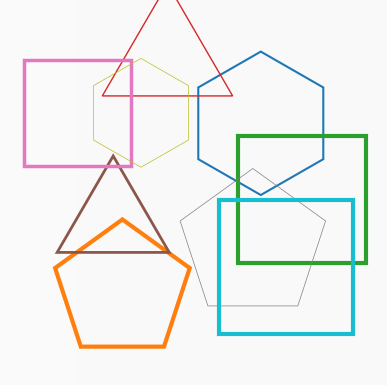[{"shape": "hexagon", "thickness": 1.5, "radius": 0.93, "center": [0.673, 0.68]}, {"shape": "pentagon", "thickness": 3, "radius": 0.91, "center": [0.316, 0.247]}, {"shape": "square", "thickness": 3, "radius": 0.82, "center": [0.78, 0.481]}, {"shape": "triangle", "thickness": 1, "radius": 0.97, "center": [0.432, 0.848]}, {"shape": "triangle", "thickness": 2, "radius": 0.84, "center": [0.292, 0.428]}, {"shape": "square", "thickness": 2.5, "radius": 0.69, "center": [0.2, 0.707]}, {"shape": "pentagon", "thickness": 0.5, "radius": 0.99, "center": [0.652, 0.365]}, {"shape": "hexagon", "thickness": 0.5, "radius": 0.71, "center": [0.364, 0.707]}, {"shape": "square", "thickness": 3, "radius": 0.87, "center": [0.738, 0.306]}]